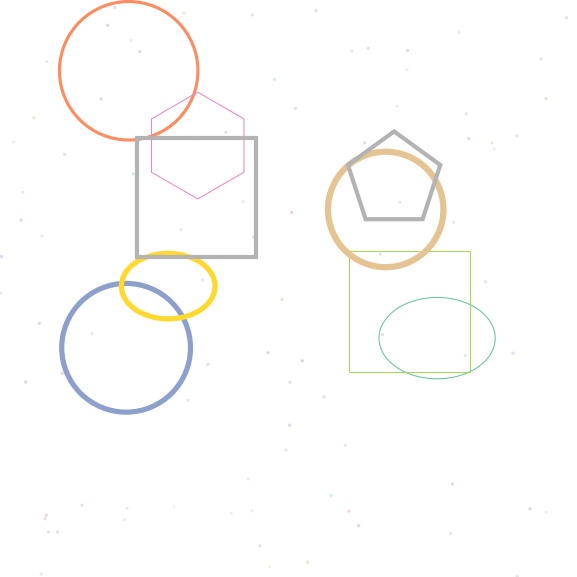[{"shape": "oval", "thickness": 0.5, "radius": 0.5, "center": [0.757, 0.414]}, {"shape": "circle", "thickness": 1.5, "radius": 0.6, "center": [0.223, 0.877]}, {"shape": "circle", "thickness": 2.5, "radius": 0.56, "center": [0.218, 0.397]}, {"shape": "hexagon", "thickness": 0.5, "radius": 0.46, "center": [0.342, 0.747]}, {"shape": "square", "thickness": 0.5, "radius": 0.52, "center": [0.709, 0.459]}, {"shape": "oval", "thickness": 2.5, "radius": 0.41, "center": [0.291, 0.504]}, {"shape": "circle", "thickness": 3, "radius": 0.5, "center": [0.668, 0.636]}, {"shape": "square", "thickness": 2, "radius": 0.52, "center": [0.34, 0.657]}, {"shape": "pentagon", "thickness": 2, "radius": 0.42, "center": [0.682, 0.688]}]